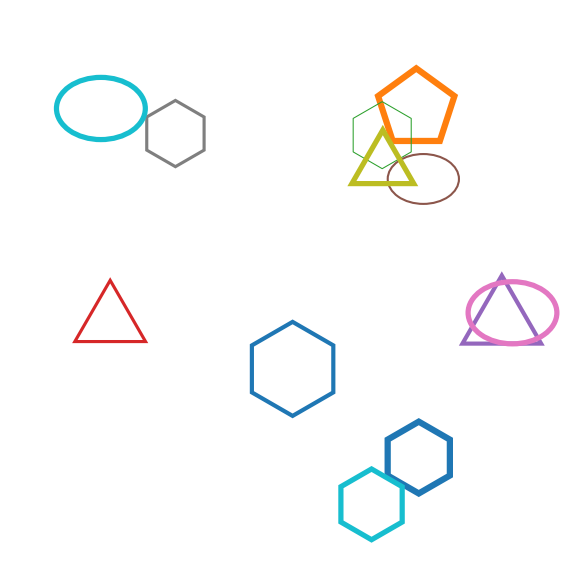[{"shape": "hexagon", "thickness": 2, "radius": 0.41, "center": [0.507, 0.36]}, {"shape": "hexagon", "thickness": 3, "radius": 0.31, "center": [0.725, 0.207]}, {"shape": "pentagon", "thickness": 3, "radius": 0.35, "center": [0.721, 0.811]}, {"shape": "hexagon", "thickness": 0.5, "radius": 0.29, "center": [0.662, 0.765]}, {"shape": "triangle", "thickness": 1.5, "radius": 0.35, "center": [0.191, 0.443]}, {"shape": "triangle", "thickness": 2, "radius": 0.39, "center": [0.869, 0.443]}, {"shape": "oval", "thickness": 1, "radius": 0.31, "center": [0.733, 0.689]}, {"shape": "oval", "thickness": 2.5, "radius": 0.38, "center": [0.887, 0.458]}, {"shape": "hexagon", "thickness": 1.5, "radius": 0.29, "center": [0.304, 0.768]}, {"shape": "triangle", "thickness": 2.5, "radius": 0.31, "center": [0.663, 0.712]}, {"shape": "oval", "thickness": 2.5, "radius": 0.38, "center": [0.175, 0.811]}, {"shape": "hexagon", "thickness": 2.5, "radius": 0.31, "center": [0.643, 0.126]}]